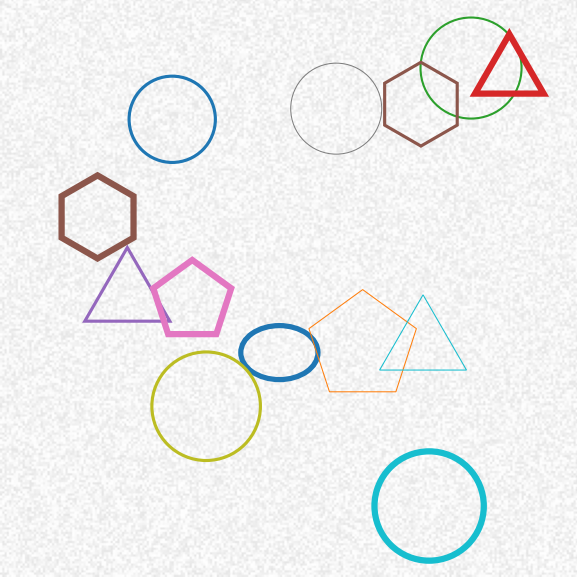[{"shape": "circle", "thickness": 1.5, "radius": 0.37, "center": [0.298, 0.793]}, {"shape": "oval", "thickness": 2.5, "radius": 0.33, "center": [0.484, 0.389]}, {"shape": "pentagon", "thickness": 0.5, "radius": 0.49, "center": [0.628, 0.4]}, {"shape": "circle", "thickness": 1, "radius": 0.44, "center": [0.816, 0.881]}, {"shape": "triangle", "thickness": 3, "radius": 0.34, "center": [0.882, 0.871]}, {"shape": "triangle", "thickness": 1.5, "radius": 0.43, "center": [0.22, 0.485]}, {"shape": "hexagon", "thickness": 3, "radius": 0.36, "center": [0.169, 0.623]}, {"shape": "hexagon", "thickness": 1.5, "radius": 0.36, "center": [0.729, 0.819]}, {"shape": "pentagon", "thickness": 3, "radius": 0.35, "center": [0.333, 0.478]}, {"shape": "circle", "thickness": 0.5, "radius": 0.39, "center": [0.582, 0.811]}, {"shape": "circle", "thickness": 1.5, "radius": 0.47, "center": [0.357, 0.296]}, {"shape": "triangle", "thickness": 0.5, "radius": 0.43, "center": [0.733, 0.402]}, {"shape": "circle", "thickness": 3, "radius": 0.47, "center": [0.743, 0.123]}]